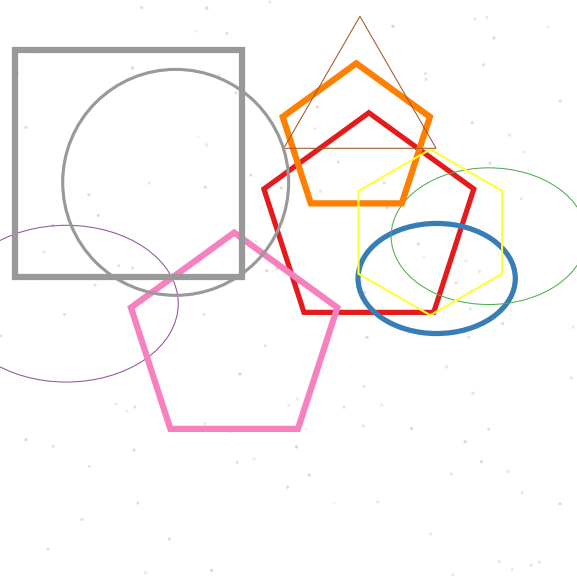[{"shape": "pentagon", "thickness": 2.5, "radius": 0.96, "center": [0.639, 0.613]}, {"shape": "oval", "thickness": 2.5, "radius": 0.68, "center": [0.756, 0.517]}, {"shape": "oval", "thickness": 0.5, "radius": 0.85, "center": [0.846, 0.59]}, {"shape": "oval", "thickness": 0.5, "radius": 0.97, "center": [0.115, 0.473]}, {"shape": "pentagon", "thickness": 3, "radius": 0.67, "center": [0.617, 0.755]}, {"shape": "hexagon", "thickness": 1, "radius": 0.72, "center": [0.745, 0.597]}, {"shape": "triangle", "thickness": 0.5, "radius": 0.76, "center": [0.623, 0.819]}, {"shape": "pentagon", "thickness": 3, "radius": 0.94, "center": [0.405, 0.408]}, {"shape": "circle", "thickness": 1.5, "radius": 0.98, "center": [0.304, 0.683]}, {"shape": "square", "thickness": 3, "radius": 0.98, "center": [0.223, 0.716]}]